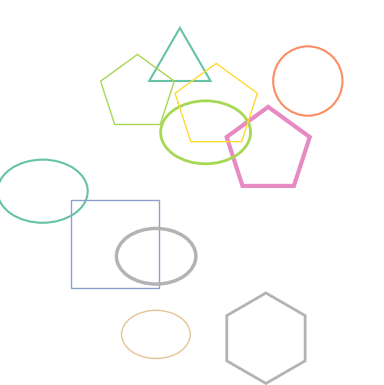[{"shape": "triangle", "thickness": 1.5, "radius": 0.46, "center": [0.467, 0.836]}, {"shape": "oval", "thickness": 1.5, "radius": 0.59, "center": [0.111, 0.503]}, {"shape": "circle", "thickness": 1.5, "radius": 0.45, "center": [0.8, 0.79]}, {"shape": "square", "thickness": 1, "radius": 0.57, "center": [0.299, 0.366]}, {"shape": "pentagon", "thickness": 3, "radius": 0.57, "center": [0.697, 0.609]}, {"shape": "oval", "thickness": 2, "radius": 0.58, "center": [0.534, 0.656]}, {"shape": "pentagon", "thickness": 1, "radius": 0.5, "center": [0.357, 0.758]}, {"shape": "pentagon", "thickness": 1, "radius": 0.56, "center": [0.562, 0.723]}, {"shape": "oval", "thickness": 1, "radius": 0.45, "center": [0.405, 0.131]}, {"shape": "hexagon", "thickness": 2, "radius": 0.59, "center": [0.691, 0.122]}, {"shape": "oval", "thickness": 2.5, "radius": 0.52, "center": [0.406, 0.334]}]